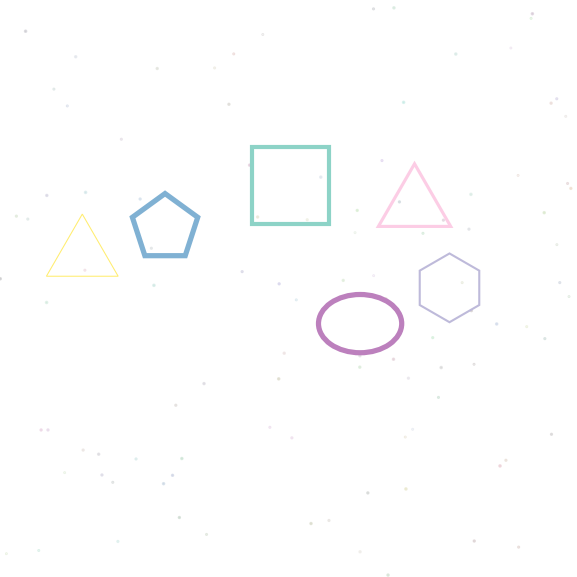[{"shape": "square", "thickness": 2, "radius": 0.33, "center": [0.503, 0.678]}, {"shape": "hexagon", "thickness": 1, "radius": 0.3, "center": [0.778, 0.501]}, {"shape": "pentagon", "thickness": 2.5, "radius": 0.3, "center": [0.286, 0.605]}, {"shape": "triangle", "thickness": 1.5, "radius": 0.36, "center": [0.718, 0.643]}, {"shape": "oval", "thickness": 2.5, "radius": 0.36, "center": [0.624, 0.439]}, {"shape": "triangle", "thickness": 0.5, "radius": 0.36, "center": [0.142, 0.557]}]